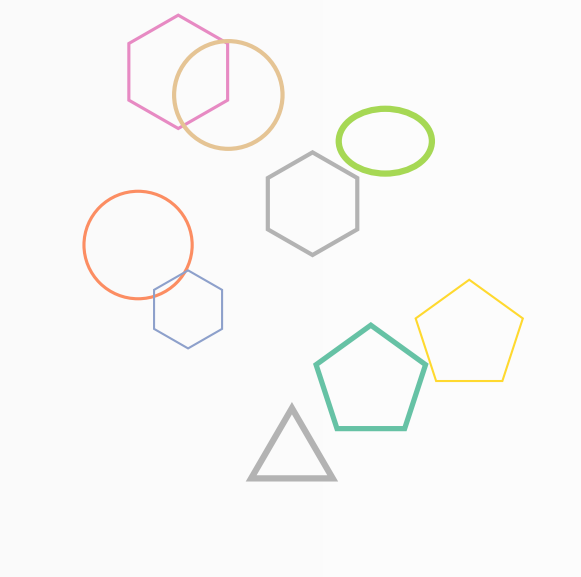[{"shape": "pentagon", "thickness": 2.5, "radius": 0.5, "center": [0.638, 0.337]}, {"shape": "circle", "thickness": 1.5, "radius": 0.47, "center": [0.238, 0.575]}, {"shape": "hexagon", "thickness": 1, "radius": 0.34, "center": [0.324, 0.463]}, {"shape": "hexagon", "thickness": 1.5, "radius": 0.49, "center": [0.307, 0.875]}, {"shape": "oval", "thickness": 3, "radius": 0.4, "center": [0.663, 0.755]}, {"shape": "pentagon", "thickness": 1, "radius": 0.48, "center": [0.807, 0.418]}, {"shape": "circle", "thickness": 2, "radius": 0.47, "center": [0.393, 0.835]}, {"shape": "triangle", "thickness": 3, "radius": 0.41, "center": [0.502, 0.211]}, {"shape": "hexagon", "thickness": 2, "radius": 0.44, "center": [0.538, 0.646]}]